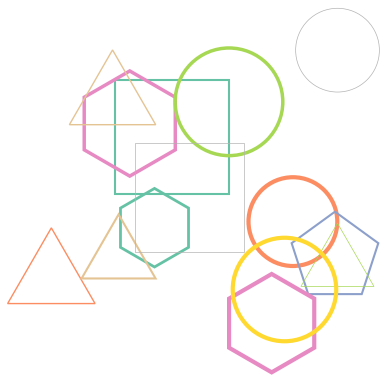[{"shape": "square", "thickness": 1.5, "radius": 0.74, "center": [0.447, 0.644]}, {"shape": "hexagon", "thickness": 2, "radius": 0.51, "center": [0.401, 0.409]}, {"shape": "circle", "thickness": 3, "radius": 0.58, "center": [0.761, 0.424]}, {"shape": "triangle", "thickness": 1, "radius": 0.66, "center": [0.133, 0.277]}, {"shape": "pentagon", "thickness": 1.5, "radius": 0.59, "center": [0.87, 0.332]}, {"shape": "hexagon", "thickness": 2.5, "radius": 0.68, "center": [0.337, 0.679]}, {"shape": "hexagon", "thickness": 3, "radius": 0.64, "center": [0.706, 0.161]}, {"shape": "triangle", "thickness": 0.5, "radius": 0.55, "center": [0.877, 0.311]}, {"shape": "circle", "thickness": 2.5, "radius": 0.7, "center": [0.595, 0.736]}, {"shape": "circle", "thickness": 3, "radius": 0.67, "center": [0.739, 0.248]}, {"shape": "triangle", "thickness": 1.5, "radius": 0.55, "center": [0.308, 0.332]}, {"shape": "triangle", "thickness": 1, "radius": 0.65, "center": [0.292, 0.741]}, {"shape": "square", "thickness": 0.5, "radius": 0.71, "center": [0.493, 0.488]}, {"shape": "circle", "thickness": 0.5, "radius": 0.54, "center": [0.877, 0.87]}]